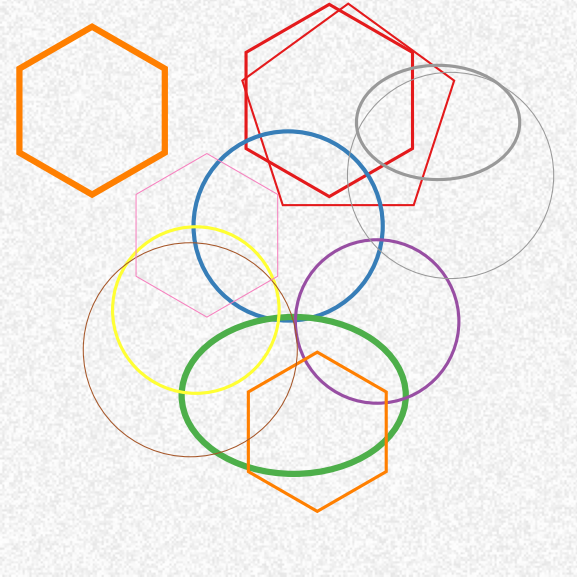[{"shape": "hexagon", "thickness": 1.5, "radius": 0.83, "center": [0.57, 0.825]}, {"shape": "pentagon", "thickness": 1, "radius": 0.96, "center": [0.603, 0.8]}, {"shape": "circle", "thickness": 2, "radius": 0.82, "center": [0.499, 0.608]}, {"shape": "oval", "thickness": 3, "radius": 0.97, "center": [0.509, 0.314]}, {"shape": "circle", "thickness": 1.5, "radius": 0.71, "center": [0.653, 0.442]}, {"shape": "hexagon", "thickness": 3, "radius": 0.73, "center": [0.159, 0.808]}, {"shape": "hexagon", "thickness": 1.5, "radius": 0.69, "center": [0.549, 0.251]}, {"shape": "circle", "thickness": 1.5, "radius": 0.72, "center": [0.339, 0.462]}, {"shape": "circle", "thickness": 0.5, "radius": 0.93, "center": [0.329, 0.393]}, {"shape": "hexagon", "thickness": 0.5, "radius": 0.71, "center": [0.358, 0.592]}, {"shape": "circle", "thickness": 0.5, "radius": 0.89, "center": [0.78, 0.695]}, {"shape": "oval", "thickness": 1.5, "radius": 0.71, "center": [0.759, 0.787]}]